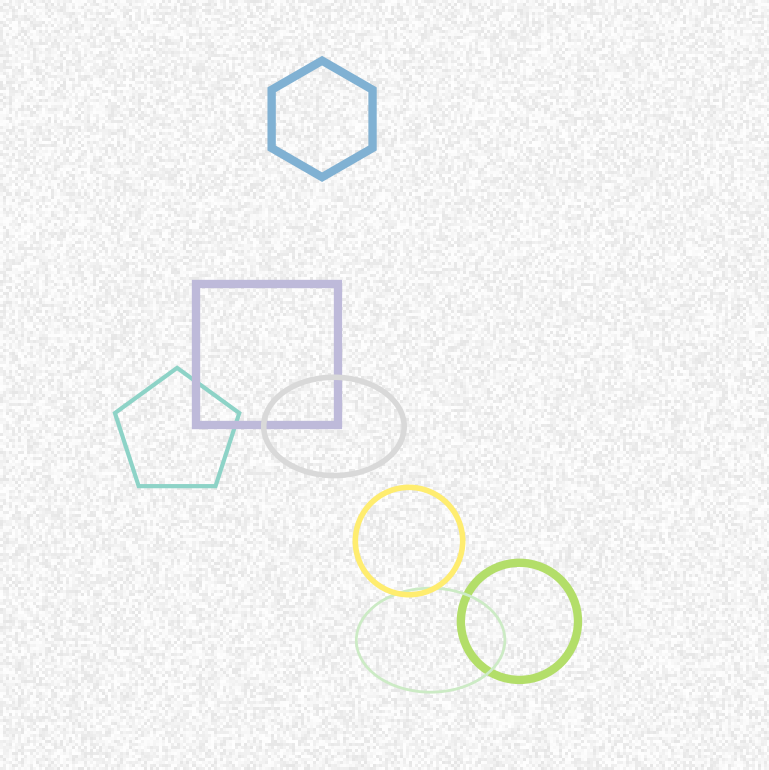[{"shape": "pentagon", "thickness": 1.5, "radius": 0.42, "center": [0.23, 0.437]}, {"shape": "square", "thickness": 3, "radius": 0.46, "center": [0.347, 0.54]}, {"shape": "hexagon", "thickness": 3, "radius": 0.38, "center": [0.418, 0.846]}, {"shape": "circle", "thickness": 3, "radius": 0.38, "center": [0.675, 0.193]}, {"shape": "oval", "thickness": 2, "radius": 0.46, "center": [0.434, 0.446]}, {"shape": "oval", "thickness": 1, "radius": 0.48, "center": [0.559, 0.169]}, {"shape": "circle", "thickness": 2, "radius": 0.35, "center": [0.531, 0.297]}]